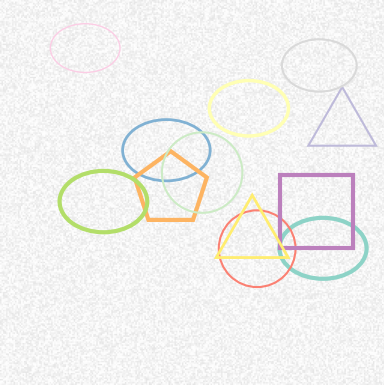[{"shape": "oval", "thickness": 3, "radius": 0.57, "center": [0.839, 0.355]}, {"shape": "oval", "thickness": 2.5, "radius": 0.51, "center": [0.646, 0.719]}, {"shape": "triangle", "thickness": 1.5, "radius": 0.51, "center": [0.889, 0.672]}, {"shape": "circle", "thickness": 1.5, "radius": 0.5, "center": [0.668, 0.354]}, {"shape": "oval", "thickness": 2, "radius": 0.57, "center": [0.432, 0.61]}, {"shape": "pentagon", "thickness": 3, "radius": 0.49, "center": [0.443, 0.509]}, {"shape": "oval", "thickness": 3, "radius": 0.57, "center": [0.269, 0.476]}, {"shape": "oval", "thickness": 1, "radius": 0.45, "center": [0.221, 0.875]}, {"shape": "oval", "thickness": 1.5, "radius": 0.49, "center": [0.829, 0.83]}, {"shape": "square", "thickness": 3, "radius": 0.47, "center": [0.822, 0.451]}, {"shape": "circle", "thickness": 1.5, "radius": 0.52, "center": [0.525, 0.552]}, {"shape": "triangle", "thickness": 2, "radius": 0.54, "center": [0.655, 0.385]}]